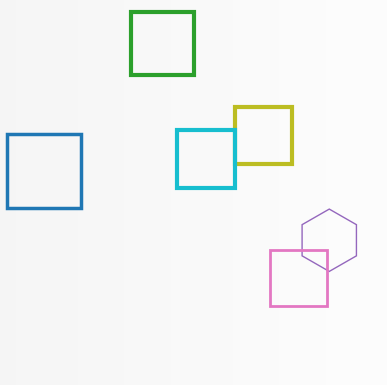[{"shape": "square", "thickness": 2.5, "radius": 0.48, "center": [0.113, 0.555]}, {"shape": "square", "thickness": 3, "radius": 0.41, "center": [0.419, 0.887]}, {"shape": "hexagon", "thickness": 1, "radius": 0.4, "center": [0.85, 0.376]}, {"shape": "square", "thickness": 2, "radius": 0.36, "center": [0.771, 0.277]}, {"shape": "square", "thickness": 3, "radius": 0.37, "center": [0.68, 0.647]}, {"shape": "square", "thickness": 3, "radius": 0.38, "center": [0.531, 0.588]}]